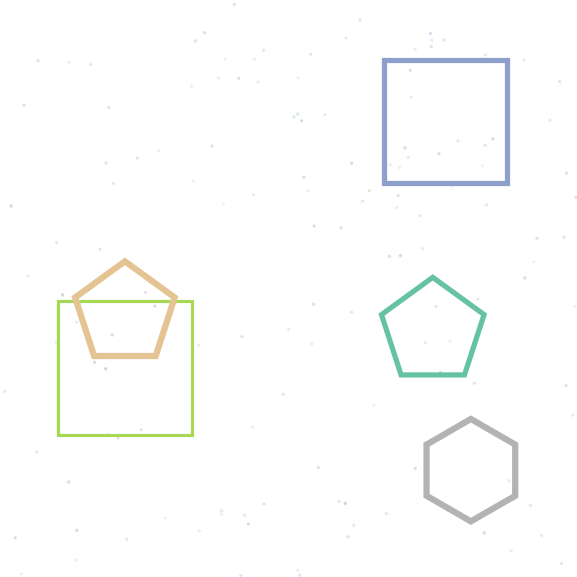[{"shape": "pentagon", "thickness": 2.5, "radius": 0.47, "center": [0.749, 0.425]}, {"shape": "square", "thickness": 2.5, "radius": 0.53, "center": [0.771, 0.789]}, {"shape": "square", "thickness": 1.5, "radius": 0.58, "center": [0.217, 0.362]}, {"shape": "pentagon", "thickness": 3, "radius": 0.45, "center": [0.216, 0.456]}, {"shape": "hexagon", "thickness": 3, "radius": 0.44, "center": [0.815, 0.185]}]